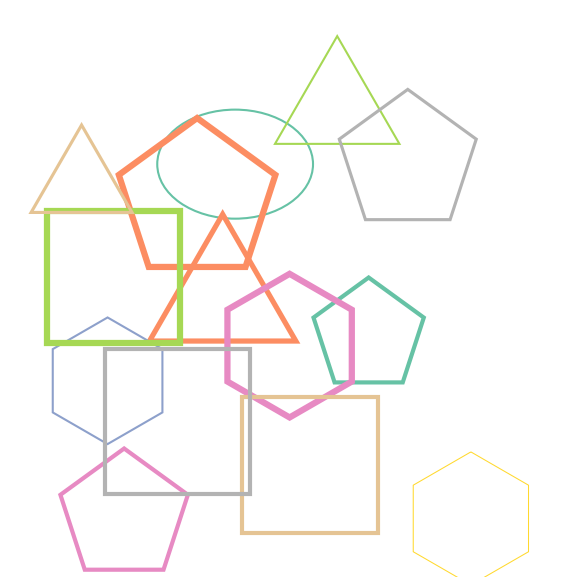[{"shape": "oval", "thickness": 1, "radius": 0.67, "center": [0.407, 0.715]}, {"shape": "pentagon", "thickness": 2, "radius": 0.5, "center": [0.638, 0.418]}, {"shape": "triangle", "thickness": 2.5, "radius": 0.73, "center": [0.386, 0.482]}, {"shape": "pentagon", "thickness": 3, "radius": 0.71, "center": [0.341, 0.652]}, {"shape": "hexagon", "thickness": 1, "radius": 0.55, "center": [0.186, 0.34]}, {"shape": "hexagon", "thickness": 3, "radius": 0.62, "center": [0.502, 0.401]}, {"shape": "pentagon", "thickness": 2, "radius": 0.58, "center": [0.215, 0.106]}, {"shape": "square", "thickness": 3, "radius": 0.57, "center": [0.197, 0.52]}, {"shape": "triangle", "thickness": 1, "radius": 0.62, "center": [0.584, 0.812]}, {"shape": "hexagon", "thickness": 0.5, "radius": 0.58, "center": [0.815, 0.101]}, {"shape": "square", "thickness": 2, "radius": 0.59, "center": [0.537, 0.195]}, {"shape": "triangle", "thickness": 1.5, "radius": 0.5, "center": [0.141, 0.682]}, {"shape": "pentagon", "thickness": 1.5, "radius": 0.62, "center": [0.706, 0.72]}, {"shape": "square", "thickness": 2, "radius": 0.63, "center": [0.308, 0.269]}]